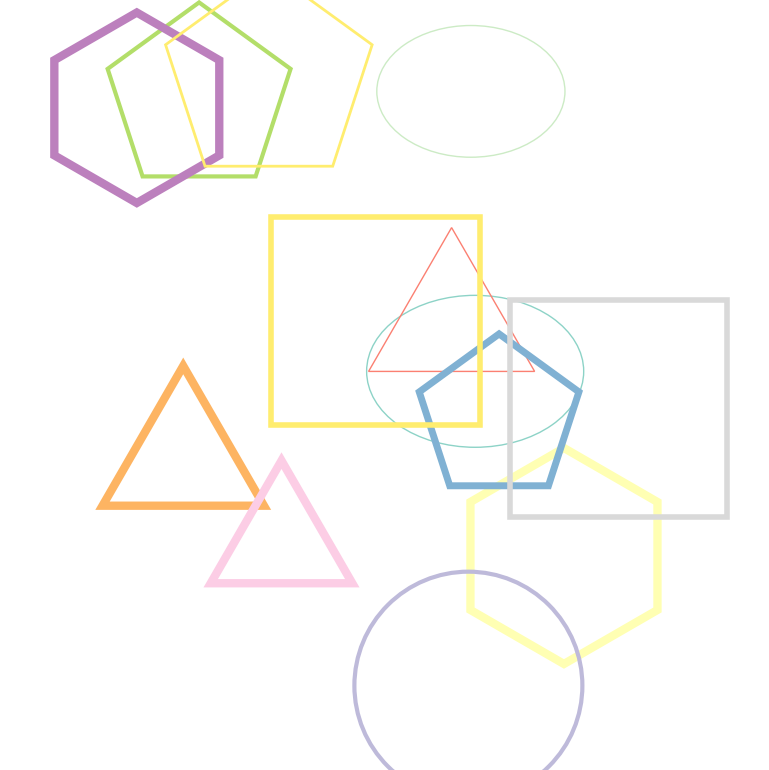[{"shape": "oval", "thickness": 0.5, "radius": 0.7, "center": [0.617, 0.518]}, {"shape": "hexagon", "thickness": 3, "radius": 0.7, "center": [0.732, 0.278]}, {"shape": "circle", "thickness": 1.5, "radius": 0.74, "center": [0.608, 0.11]}, {"shape": "triangle", "thickness": 0.5, "radius": 0.62, "center": [0.586, 0.58]}, {"shape": "pentagon", "thickness": 2.5, "radius": 0.55, "center": [0.648, 0.457]}, {"shape": "triangle", "thickness": 3, "radius": 0.61, "center": [0.238, 0.404]}, {"shape": "pentagon", "thickness": 1.5, "radius": 0.62, "center": [0.259, 0.872]}, {"shape": "triangle", "thickness": 3, "radius": 0.53, "center": [0.366, 0.296]}, {"shape": "square", "thickness": 2, "radius": 0.7, "center": [0.803, 0.469]}, {"shape": "hexagon", "thickness": 3, "radius": 0.62, "center": [0.178, 0.86]}, {"shape": "oval", "thickness": 0.5, "radius": 0.61, "center": [0.612, 0.881]}, {"shape": "square", "thickness": 2, "radius": 0.68, "center": [0.488, 0.583]}, {"shape": "pentagon", "thickness": 1, "radius": 0.71, "center": [0.349, 0.898]}]